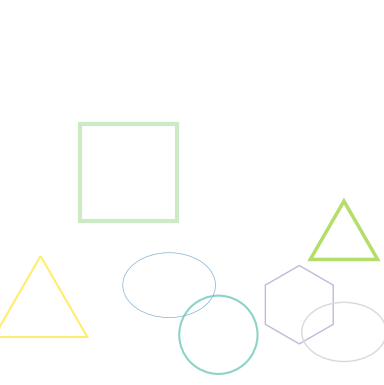[{"shape": "circle", "thickness": 1.5, "radius": 0.51, "center": [0.567, 0.13]}, {"shape": "hexagon", "thickness": 1, "radius": 0.51, "center": [0.777, 0.209]}, {"shape": "oval", "thickness": 0.5, "radius": 0.6, "center": [0.439, 0.259]}, {"shape": "triangle", "thickness": 2.5, "radius": 0.51, "center": [0.893, 0.377]}, {"shape": "oval", "thickness": 1, "radius": 0.55, "center": [0.894, 0.138]}, {"shape": "square", "thickness": 3, "radius": 0.63, "center": [0.334, 0.552]}, {"shape": "triangle", "thickness": 1.5, "radius": 0.7, "center": [0.105, 0.195]}]